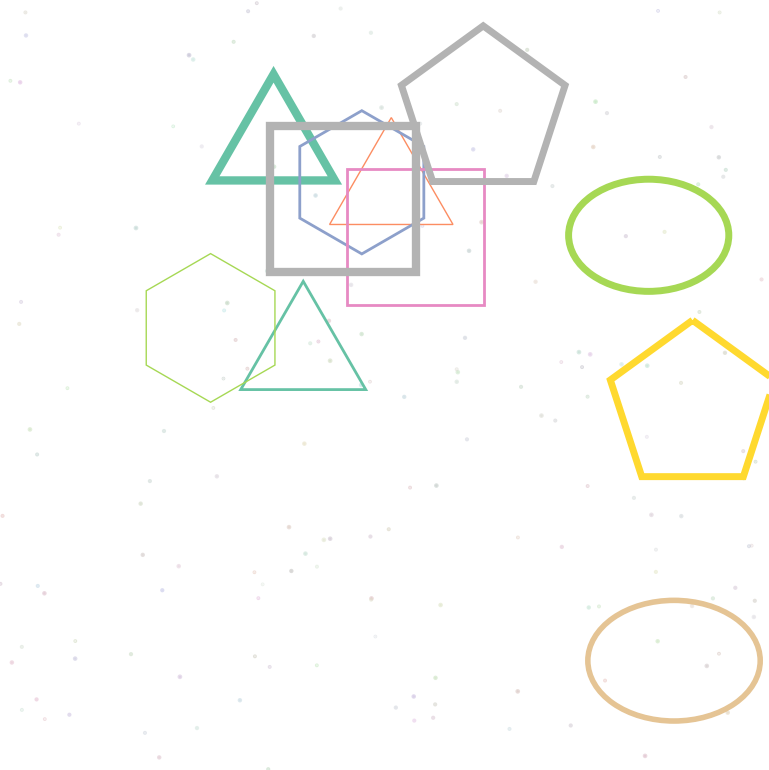[{"shape": "triangle", "thickness": 1, "radius": 0.47, "center": [0.394, 0.541]}, {"shape": "triangle", "thickness": 3, "radius": 0.46, "center": [0.355, 0.812]}, {"shape": "triangle", "thickness": 0.5, "radius": 0.46, "center": [0.508, 0.755]}, {"shape": "hexagon", "thickness": 1, "radius": 0.47, "center": [0.47, 0.763]}, {"shape": "square", "thickness": 1, "radius": 0.44, "center": [0.54, 0.693]}, {"shape": "oval", "thickness": 2.5, "radius": 0.52, "center": [0.842, 0.694]}, {"shape": "hexagon", "thickness": 0.5, "radius": 0.48, "center": [0.273, 0.574]}, {"shape": "pentagon", "thickness": 2.5, "radius": 0.56, "center": [0.899, 0.472]}, {"shape": "oval", "thickness": 2, "radius": 0.56, "center": [0.875, 0.142]}, {"shape": "pentagon", "thickness": 2.5, "radius": 0.56, "center": [0.628, 0.855]}, {"shape": "square", "thickness": 3, "radius": 0.47, "center": [0.445, 0.741]}]